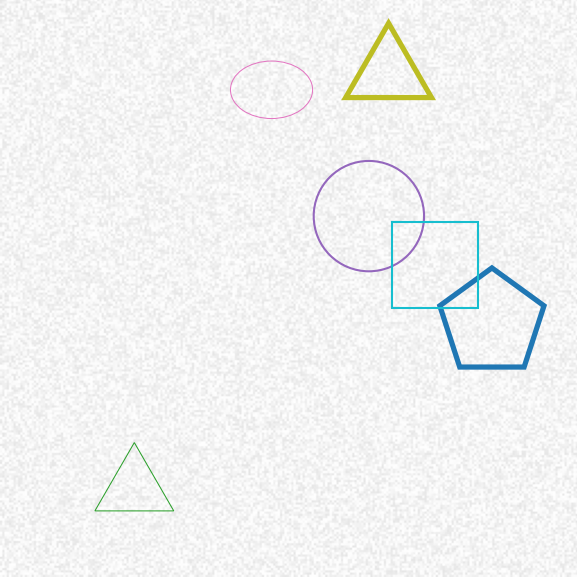[{"shape": "pentagon", "thickness": 2.5, "radius": 0.47, "center": [0.852, 0.44]}, {"shape": "triangle", "thickness": 0.5, "radius": 0.39, "center": [0.233, 0.154]}, {"shape": "circle", "thickness": 1, "radius": 0.48, "center": [0.639, 0.625]}, {"shape": "oval", "thickness": 0.5, "radius": 0.36, "center": [0.47, 0.844]}, {"shape": "triangle", "thickness": 2.5, "radius": 0.43, "center": [0.673, 0.873]}, {"shape": "square", "thickness": 1, "radius": 0.37, "center": [0.753, 0.54]}]